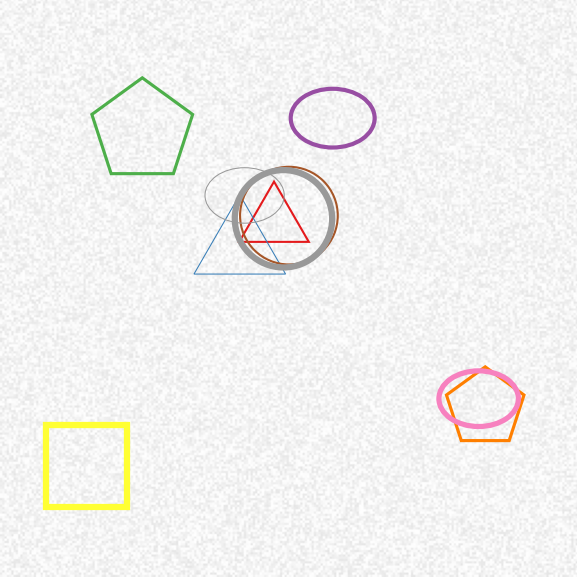[{"shape": "triangle", "thickness": 1, "radius": 0.35, "center": [0.474, 0.615]}, {"shape": "triangle", "thickness": 0.5, "radius": 0.46, "center": [0.415, 0.57]}, {"shape": "pentagon", "thickness": 1.5, "radius": 0.46, "center": [0.246, 0.773]}, {"shape": "oval", "thickness": 2, "radius": 0.36, "center": [0.576, 0.795]}, {"shape": "pentagon", "thickness": 1.5, "radius": 0.35, "center": [0.84, 0.293]}, {"shape": "square", "thickness": 3, "radius": 0.35, "center": [0.15, 0.192]}, {"shape": "circle", "thickness": 1, "radius": 0.42, "center": [0.5, 0.626]}, {"shape": "oval", "thickness": 2.5, "radius": 0.34, "center": [0.829, 0.309]}, {"shape": "circle", "thickness": 3, "radius": 0.42, "center": [0.491, 0.62]}, {"shape": "oval", "thickness": 0.5, "radius": 0.34, "center": [0.424, 0.661]}]